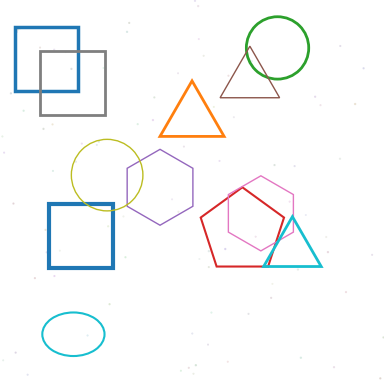[{"shape": "square", "thickness": 3, "radius": 0.42, "center": [0.211, 0.388]}, {"shape": "square", "thickness": 2.5, "radius": 0.41, "center": [0.121, 0.848]}, {"shape": "triangle", "thickness": 2, "radius": 0.48, "center": [0.499, 0.694]}, {"shape": "circle", "thickness": 2, "radius": 0.41, "center": [0.721, 0.876]}, {"shape": "pentagon", "thickness": 1.5, "radius": 0.57, "center": [0.63, 0.4]}, {"shape": "hexagon", "thickness": 1, "radius": 0.49, "center": [0.416, 0.514]}, {"shape": "triangle", "thickness": 1, "radius": 0.45, "center": [0.649, 0.791]}, {"shape": "hexagon", "thickness": 1, "radius": 0.49, "center": [0.678, 0.446]}, {"shape": "square", "thickness": 2, "radius": 0.42, "center": [0.189, 0.785]}, {"shape": "circle", "thickness": 1, "radius": 0.46, "center": [0.278, 0.545]}, {"shape": "triangle", "thickness": 2, "radius": 0.43, "center": [0.76, 0.351]}, {"shape": "oval", "thickness": 1.5, "radius": 0.4, "center": [0.191, 0.132]}]